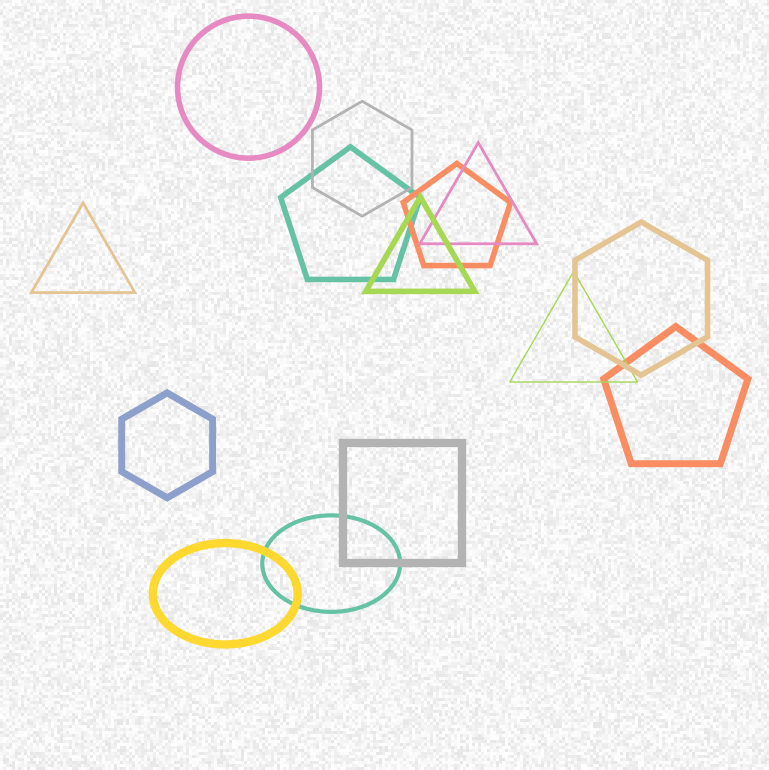[{"shape": "pentagon", "thickness": 2, "radius": 0.48, "center": [0.455, 0.714]}, {"shape": "oval", "thickness": 1.5, "radius": 0.45, "center": [0.43, 0.268]}, {"shape": "pentagon", "thickness": 2.5, "radius": 0.49, "center": [0.878, 0.477]}, {"shape": "pentagon", "thickness": 2, "radius": 0.37, "center": [0.593, 0.714]}, {"shape": "hexagon", "thickness": 2.5, "radius": 0.34, "center": [0.217, 0.422]}, {"shape": "circle", "thickness": 2, "radius": 0.46, "center": [0.323, 0.887]}, {"shape": "triangle", "thickness": 1, "radius": 0.44, "center": [0.621, 0.727]}, {"shape": "triangle", "thickness": 0.5, "radius": 0.48, "center": [0.745, 0.552]}, {"shape": "triangle", "thickness": 2, "radius": 0.41, "center": [0.546, 0.662]}, {"shape": "oval", "thickness": 3, "radius": 0.47, "center": [0.293, 0.229]}, {"shape": "hexagon", "thickness": 2, "radius": 0.5, "center": [0.833, 0.612]}, {"shape": "triangle", "thickness": 1, "radius": 0.39, "center": [0.108, 0.659]}, {"shape": "hexagon", "thickness": 1, "radius": 0.37, "center": [0.47, 0.794]}, {"shape": "square", "thickness": 3, "radius": 0.39, "center": [0.523, 0.347]}]